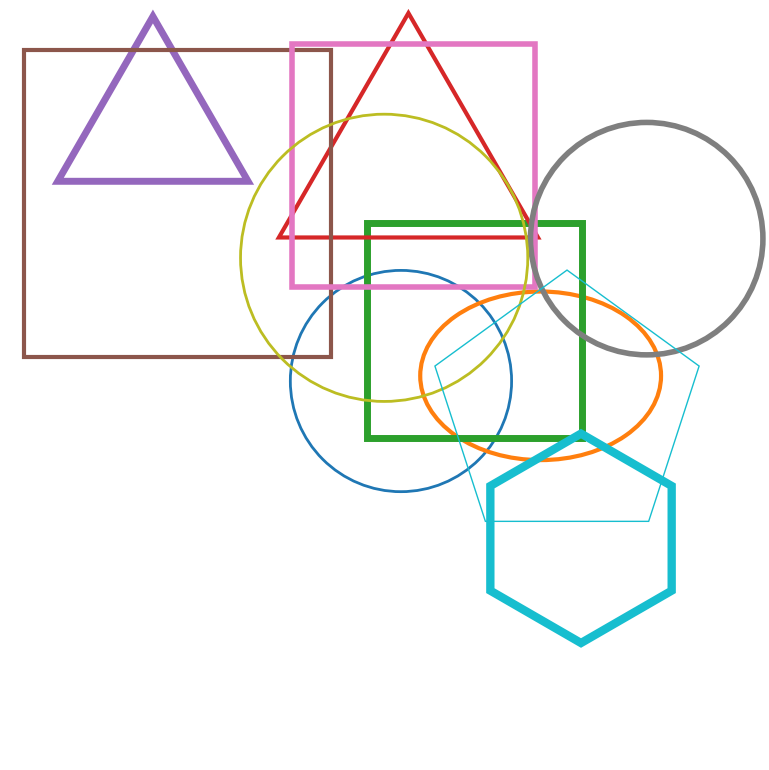[{"shape": "circle", "thickness": 1, "radius": 0.72, "center": [0.521, 0.505]}, {"shape": "oval", "thickness": 1.5, "radius": 0.78, "center": [0.702, 0.512]}, {"shape": "square", "thickness": 2.5, "radius": 0.7, "center": [0.616, 0.571]}, {"shape": "triangle", "thickness": 1.5, "radius": 0.97, "center": [0.53, 0.789]}, {"shape": "triangle", "thickness": 2.5, "radius": 0.71, "center": [0.199, 0.836]}, {"shape": "square", "thickness": 1.5, "radius": 1.0, "center": [0.231, 0.736]}, {"shape": "square", "thickness": 2, "radius": 0.79, "center": [0.537, 0.785]}, {"shape": "circle", "thickness": 2, "radius": 0.75, "center": [0.84, 0.69]}, {"shape": "circle", "thickness": 1, "radius": 0.93, "center": [0.499, 0.665]}, {"shape": "hexagon", "thickness": 3, "radius": 0.68, "center": [0.755, 0.301]}, {"shape": "pentagon", "thickness": 0.5, "radius": 0.9, "center": [0.736, 0.469]}]